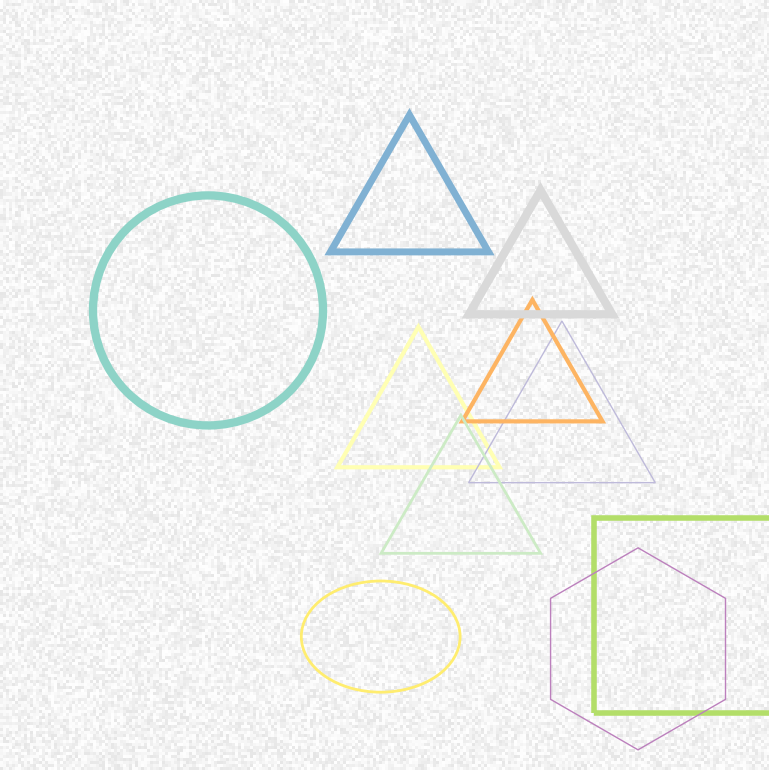[{"shape": "circle", "thickness": 3, "radius": 0.75, "center": [0.27, 0.597]}, {"shape": "triangle", "thickness": 1.5, "radius": 0.61, "center": [0.543, 0.454]}, {"shape": "triangle", "thickness": 0.5, "radius": 0.7, "center": [0.73, 0.443]}, {"shape": "triangle", "thickness": 2.5, "radius": 0.59, "center": [0.532, 0.732]}, {"shape": "triangle", "thickness": 1.5, "radius": 0.53, "center": [0.691, 0.505]}, {"shape": "square", "thickness": 2, "radius": 0.64, "center": [0.899, 0.201]}, {"shape": "triangle", "thickness": 3, "radius": 0.54, "center": [0.702, 0.646]}, {"shape": "hexagon", "thickness": 0.5, "radius": 0.66, "center": [0.829, 0.157]}, {"shape": "triangle", "thickness": 1, "radius": 0.6, "center": [0.599, 0.341]}, {"shape": "oval", "thickness": 1, "radius": 0.52, "center": [0.494, 0.173]}]